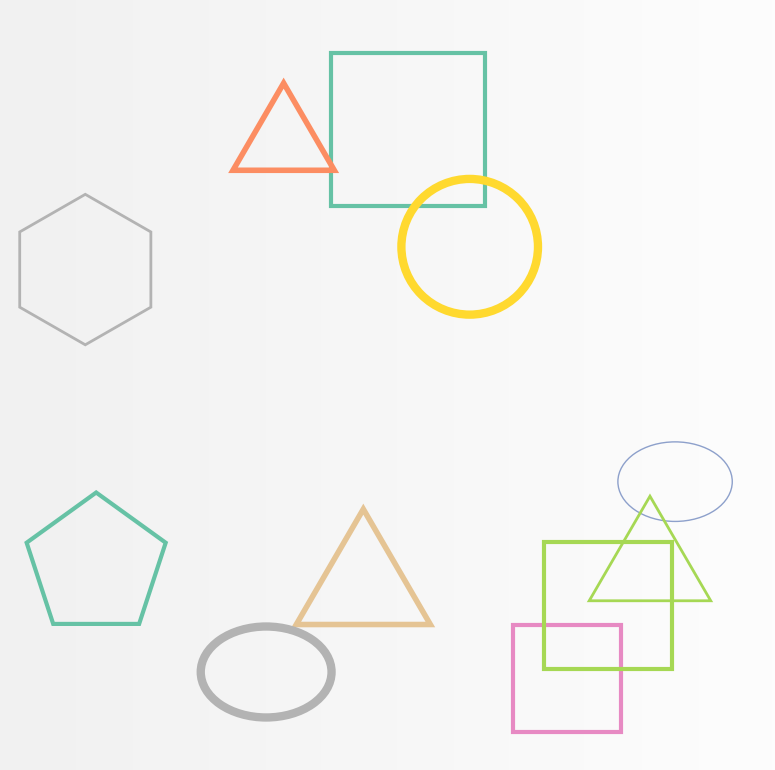[{"shape": "square", "thickness": 1.5, "radius": 0.5, "center": [0.527, 0.831]}, {"shape": "pentagon", "thickness": 1.5, "radius": 0.47, "center": [0.124, 0.266]}, {"shape": "triangle", "thickness": 2, "radius": 0.38, "center": [0.366, 0.817]}, {"shape": "oval", "thickness": 0.5, "radius": 0.37, "center": [0.871, 0.374]}, {"shape": "square", "thickness": 1.5, "radius": 0.35, "center": [0.732, 0.118]}, {"shape": "square", "thickness": 1.5, "radius": 0.41, "center": [0.785, 0.213]}, {"shape": "triangle", "thickness": 1, "radius": 0.45, "center": [0.839, 0.265]}, {"shape": "circle", "thickness": 3, "radius": 0.44, "center": [0.606, 0.68]}, {"shape": "triangle", "thickness": 2, "radius": 0.5, "center": [0.469, 0.239]}, {"shape": "oval", "thickness": 3, "radius": 0.42, "center": [0.343, 0.127]}, {"shape": "hexagon", "thickness": 1, "radius": 0.49, "center": [0.11, 0.65]}]